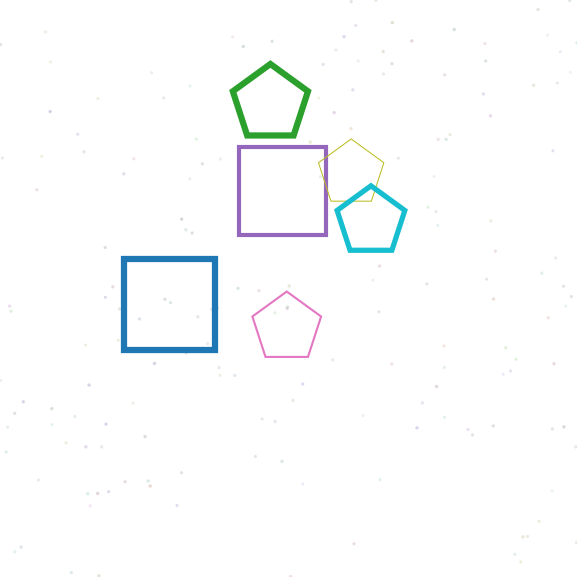[{"shape": "square", "thickness": 3, "radius": 0.39, "center": [0.294, 0.472]}, {"shape": "pentagon", "thickness": 3, "radius": 0.34, "center": [0.468, 0.82]}, {"shape": "square", "thickness": 2, "radius": 0.38, "center": [0.49, 0.669]}, {"shape": "pentagon", "thickness": 1, "radius": 0.31, "center": [0.497, 0.432]}, {"shape": "pentagon", "thickness": 0.5, "radius": 0.3, "center": [0.608, 0.699]}, {"shape": "pentagon", "thickness": 2.5, "radius": 0.31, "center": [0.642, 0.616]}]